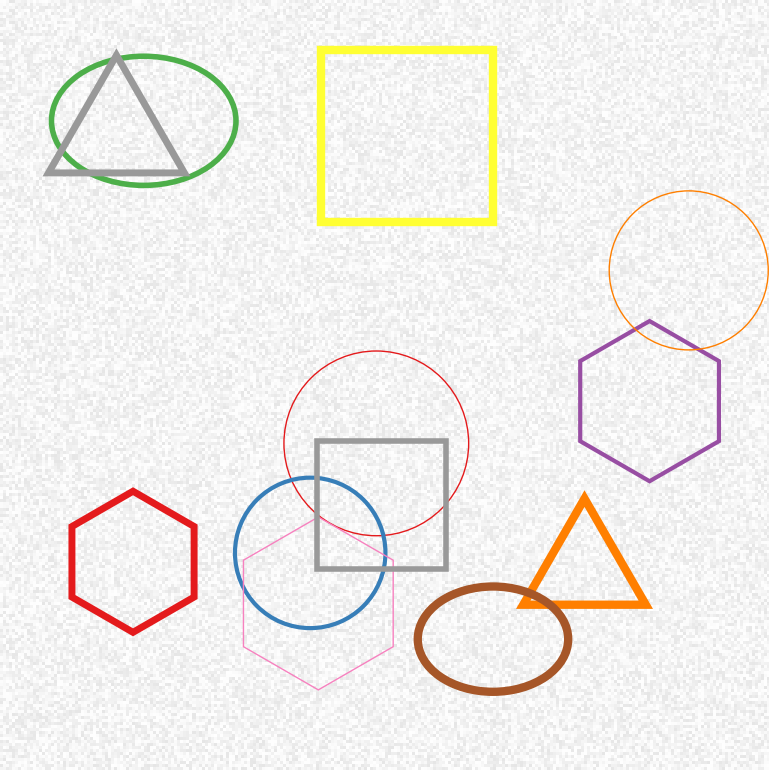[{"shape": "hexagon", "thickness": 2.5, "radius": 0.46, "center": [0.173, 0.27]}, {"shape": "circle", "thickness": 0.5, "radius": 0.6, "center": [0.489, 0.424]}, {"shape": "circle", "thickness": 1.5, "radius": 0.49, "center": [0.403, 0.282]}, {"shape": "oval", "thickness": 2, "radius": 0.6, "center": [0.187, 0.843]}, {"shape": "hexagon", "thickness": 1.5, "radius": 0.52, "center": [0.844, 0.479]}, {"shape": "triangle", "thickness": 3, "radius": 0.46, "center": [0.759, 0.261]}, {"shape": "circle", "thickness": 0.5, "radius": 0.52, "center": [0.894, 0.649]}, {"shape": "square", "thickness": 3, "radius": 0.56, "center": [0.528, 0.824]}, {"shape": "oval", "thickness": 3, "radius": 0.49, "center": [0.64, 0.17]}, {"shape": "hexagon", "thickness": 0.5, "radius": 0.56, "center": [0.413, 0.216]}, {"shape": "square", "thickness": 2, "radius": 0.42, "center": [0.496, 0.344]}, {"shape": "triangle", "thickness": 2.5, "radius": 0.51, "center": [0.151, 0.826]}]